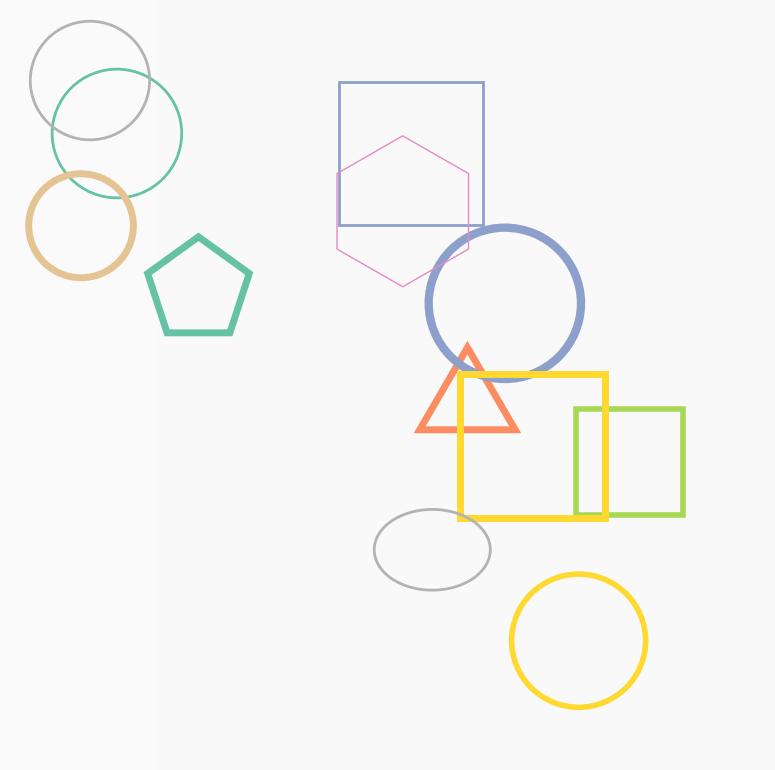[{"shape": "circle", "thickness": 1, "radius": 0.42, "center": [0.151, 0.827]}, {"shape": "pentagon", "thickness": 2.5, "radius": 0.34, "center": [0.256, 0.624]}, {"shape": "triangle", "thickness": 2.5, "radius": 0.36, "center": [0.603, 0.477]}, {"shape": "circle", "thickness": 3, "radius": 0.49, "center": [0.651, 0.606]}, {"shape": "square", "thickness": 1, "radius": 0.46, "center": [0.531, 0.801]}, {"shape": "hexagon", "thickness": 0.5, "radius": 0.49, "center": [0.52, 0.726]}, {"shape": "square", "thickness": 2, "radius": 0.34, "center": [0.813, 0.4]}, {"shape": "circle", "thickness": 2, "radius": 0.43, "center": [0.747, 0.168]}, {"shape": "square", "thickness": 2.5, "radius": 0.47, "center": [0.687, 0.421]}, {"shape": "circle", "thickness": 2.5, "radius": 0.34, "center": [0.105, 0.707]}, {"shape": "oval", "thickness": 1, "radius": 0.37, "center": [0.558, 0.286]}, {"shape": "circle", "thickness": 1, "radius": 0.39, "center": [0.116, 0.895]}]